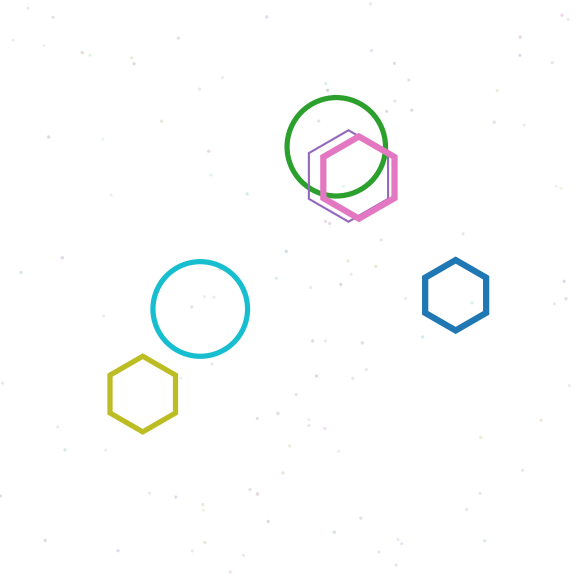[{"shape": "hexagon", "thickness": 3, "radius": 0.3, "center": [0.789, 0.488]}, {"shape": "circle", "thickness": 2.5, "radius": 0.43, "center": [0.582, 0.745]}, {"shape": "hexagon", "thickness": 1, "radius": 0.4, "center": [0.603, 0.694]}, {"shape": "hexagon", "thickness": 3, "radius": 0.36, "center": [0.622, 0.692]}, {"shape": "hexagon", "thickness": 2.5, "radius": 0.33, "center": [0.247, 0.317]}, {"shape": "circle", "thickness": 2.5, "radius": 0.41, "center": [0.347, 0.464]}]